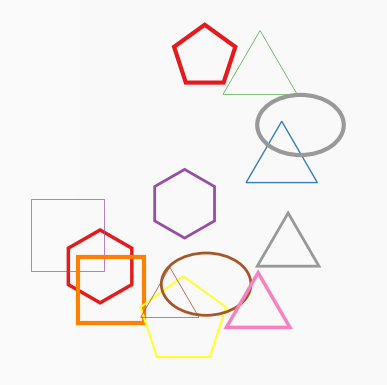[{"shape": "hexagon", "thickness": 2.5, "radius": 0.47, "center": [0.258, 0.308]}, {"shape": "pentagon", "thickness": 3, "radius": 0.42, "center": [0.528, 0.853]}, {"shape": "triangle", "thickness": 1, "radius": 0.53, "center": [0.727, 0.579]}, {"shape": "triangle", "thickness": 0.5, "radius": 0.55, "center": [0.671, 0.81]}, {"shape": "hexagon", "thickness": 2, "radius": 0.45, "center": [0.476, 0.471]}, {"shape": "square", "thickness": 0.5, "radius": 0.47, "center": [0.173, 0.389]}, {"shape": "square", "thickness": 3, "radius": 0.43, "center": [0.287, 0.246]}, {"shape": "pentagon", "thickness": 1.5, "radius": 0.58, "center": [0.473, 0.166]}, {"shape": "oval", "thickness": 2, "radius": 0.58, "center": [0.532, 0.262]}, {"shape": "triangle", "thickness": 0.5, "radius": 0.43, "center": [0.438, 0.219]}, {"shape": "triangle", "thickness": 2.5, "radius": 0.47, "center": [0.666, 0.197]}, {"shape": "triangle", "thickness": 2, "radius": 0.46, "center": [0.744, 0.355]}, {"shape": "oval", "thickness": 3, "radius": 0.56, "center": [0.775, 0.675]}]